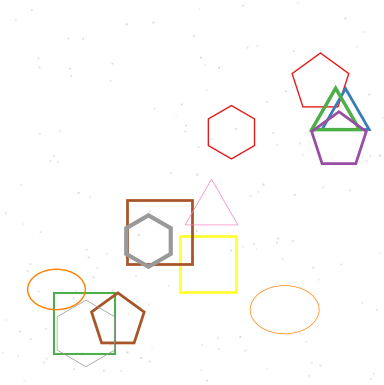[{"shape": "pentagon", "thickness": 1, "radius": 0.39, "center": [0.832, 0.785]}, {"shape": "hexagon", "thickness": 1, "radius": 0.35, "center": [0.601, 0.657]}, {"shape": "triangle", "thickness": 2, "radius": 0.35, "center": [0.898, 0.699]}, {"shape": "square", "thickness": 1.5, "radius": 0.4, "center": [0.219, 0.161]}, {"shape": "triangle", "thickness": 2.5, "radius": 0.36, "center": [0.872, 0.699]}, {"shape": "pentagon", "thickness": 2, "radius": 0.37, "center": [0.88, 0.635]}, {"shape": "oval", "thickness": 0.5, "radius": 0.45, "center": [0.739, 0.196]}, {"shape": "oval", "thickness": 1, "radius": 0.37, "center": [0.147, 0.248]}, {"shape": "square", "thickness": 2, "radius": 0.36, "center": [0.54, 0.315]}, {"shape": "square", "thickness": 2, "radius": 0.42, "center": [0.415, 0.397]}, {"shape": "pentagon", "thickness": 2, "radius": 0.36, "center": [0.306, 0.167]}, {"shape": "triangle", "thickness": 0.5, "radius": 0.4, "center": [0.549, 0.455]}, {"shape": "hexagon", "thickness": 0.5, "radius": 0.43, "center": [0.223, 0.134]}, {"shape": "hexagon", "thickness": 3, "radius": 0.33, "center": [0.386, 0.374]}]